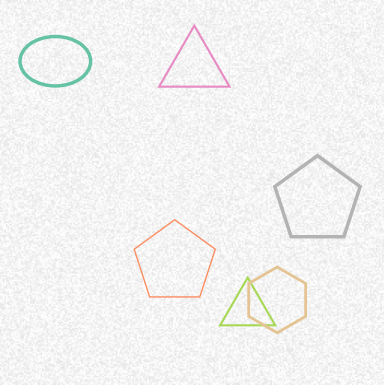[{"shape": "oval", "thickness": 2.5, "radius": 0.46, "center": [0.144, 0.841]}, {"shape": "pentagon", "thickness": 1, "radius": 0.55, "center": [0.454, 0.318]}, {"shape": "triangle", "thickness": 1.5, "radius": 0.53, "center": [0.505, 0.828]}, {"shape": "triangle", "thickness": 1.5, "radius": 0.41, "center": [0.643, 0.196]}, {"shape": "hexagon", "thickness": 2, "radius": 0.43, "center": [0.72, 0.221]}, {"shape": "pentagon", "thickness": 2.5, "radius": 0.58, "center": [0.825, 0.479]}]